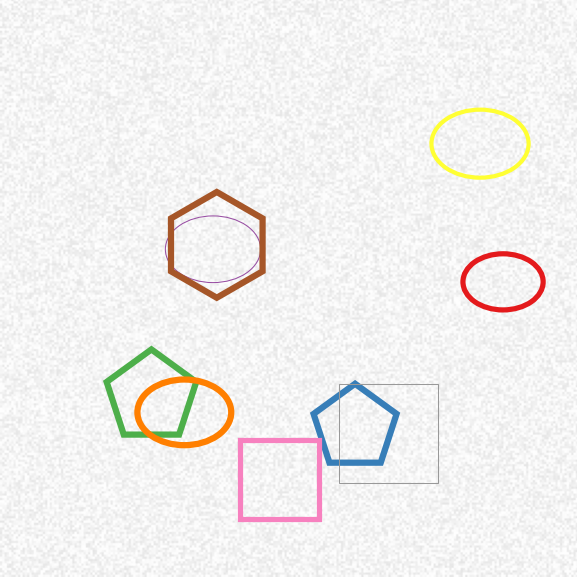[{"shape": "oval", "thickness": 2.5, "radius": 0.35, "center": [0.871, 0.511]}, {"shape": "pentagon", "thickness": 3, "radius": 0.38, "center": [0.615, 0.259]}, {"shape": "pentagon", "thickness": 3, "radius": 0.41, "center": [0.262, 0.313]}, {"shape": "oval", "thickness": 0.5, "radius": 0.41, "center": [0.369, 0.568]}, {"shape": "oval", "thickness": 3, "radius": 0.41, "center": [0.319, 0.285]}, {"shape": "oval", "thickness": 2, "radius": 0.42, "center": [0.831, 0.75]}, {"shape": "hexagon", "thickness": 3, "radius": 0.46, "center": [0.375, 0.575]}, {"shape": "square", "thickness": 2.5, "radius": 0.34, "center": [0.484, 0.169]}, {"shape": "square", "thickness": 0.5, "radius": 0.43, "center": [0.672, 0.249]}]